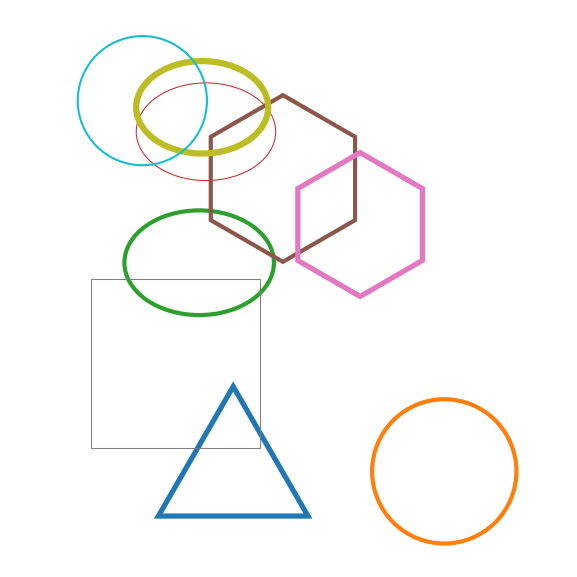[{"shape": "triangle", "thickness": 2.5, "radius": 0.75, "center": [0.404, 0.18]}, {"shape": "circle", "thickness": 2, "radius": 0.62, "center": [0.769, 0.183]}, {"shape": "oval", "thickness": 2, "radius": 0.65, "center": [0.345, 0.544]}, {"shape": "oval", "thickness": 0.5, "radius": 0.6, "center": [0.357, 0.771]}, {"shape": "hexagon", "thickness": 2, "radius": 0.72, "center": [0.49, 0.69]}, {"shape": "hexagon", "thickness": 2.5, "radius": 0.62, "center": [0.624, 0.61]}, {"shape": "square", "thickness": 0.5, "radius": 0.73, "center": [0.304, 0.37]}, {"shape": "oval", "thickness": 3, "radius": 0.57, "center": [0.35, 0.813]}, {"shape": "circle", "thickness": 1, "radius": 0.56, "center": [0.246, 0.825]}]